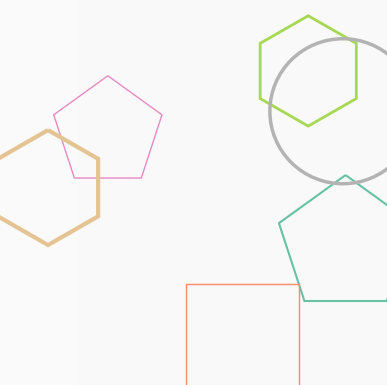[{"shape": "pentagon", "thickness": 1.5, "radius": 0.9, "center": [0.892, 0.364]}, {"shape": "square", "thickness": 1, "radius": 0.73, "center": [0.625, 0.115]}, {"shape": "pentagon", "thickness": 1, "radius": 0.73, "center": [0.278, 0.656]}, {"shape": "hexagon", "thickness": 2, "radius": 0.72, "center": [0.795, 0.816]}, {"shape": "hexagon", "thickness": 3, "radius": 0.75, "center": [0.124, 0.513]}, {"shape": "circle", "thickness": 2.5, "radius": 0.94, "center": [0.885, 0.711]}]